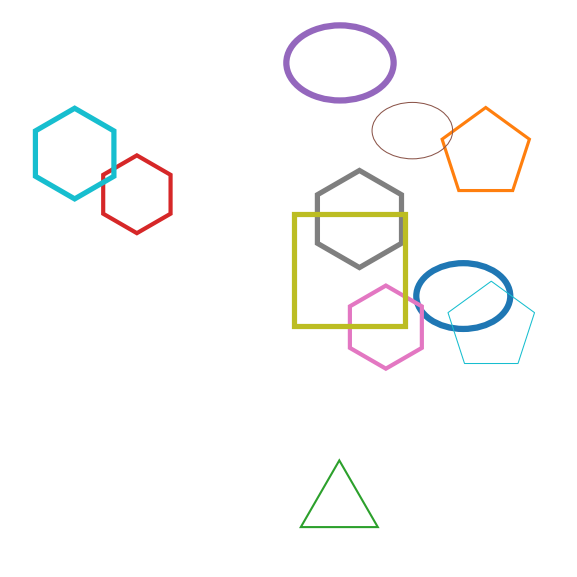[{"shape": "oval", "thickness": 3, "radius": 0.41, "center": [0.802, 0.486]}, {"shape": "pentagon", "thickness": 1.5, "radius": 0.4, "center": [0.841, 0.733]}, {"shape": "triangle", "thickness": 1, "radius": 0.38, "center": [0.588, 0.125]}, {"shape": "hexagon", "thickness": 2, "radius": 0.34, "center": [0.237, 0.663]}, {"shape": "oval", "thickness": 3, "radius": 0.46, "center": [0.589, 0.89]}, {"shape": "oval", "thickness": 0.5, "radius": 0.35, "center": [0.714, 0.773]}, {"shape": "hexagon", "thickness": 2, "radius": 0.36, "center": [0.668, 0.433]}, {"shape": "hexagon", "thickness": 2.5, "radius": 0.42, "center": [0.622, 0.62]}, {"shape": "square", "thickness": 2.5, "radius": 0.48, "center": [0.605, 0.532]}, {"shape": "pentagon", "thickness": 0.5, "radius": 0.39, "center": [0.851, 0.433]}, {"shape": "hexagon", "thickness": 2.5, "radius": 0.39, "center": [0.129, 0.733]}]